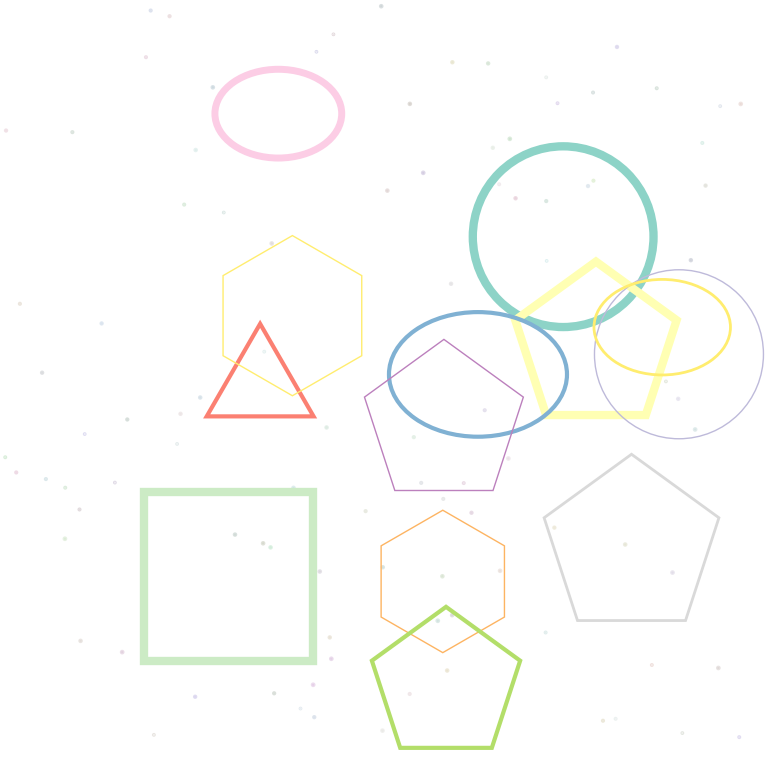[{"shape": "circle", "thickness": 3, "radius": 0.59, "center": [0.731, 0.693]}, {"shape": "pentagon", "thickness": 3, "radius": 0.55, "center": [0.774, 0.55]}, {"shape": "circle", "thickness": 0.5, "radius": 0.55, "center": [0.882, 0.54]}, {"shape": "triangle", "thickness": 1.5, "radius": 0.4, "center": [0.338, 0.499]}, {"shape": "oval", "thickness": 1.5, "radius": 0.58, "center": [0.621, 0.514]}, {"shape": "hexagon", "thickness": 0.5, "radius": 0.46, "center": [0.575, 0.245]}, {"shape": "pentagon", "thickness": 1.5, "radius": 0.51, "center": [0.579, 0.111]}, {"shape": "oval", "thickness": 2.5, "radius": 0.41, "center": [0.361, 0.852]}, {"shape": "pentagon", "thickness": 1, "radius": 0.6, "center": [0.82, 0.291]}, {"shape": "pentagon", "thickness": 0.5, "radius": 0.54, "center": [0.577, 0.451]}, {"shape": "square", "thickness": 3, "radius": 0.55, "center": [0.297, 0.252]}, {"shape": "hexagon", "thickness": 0.5, "radius": 0.52, "center": [0.38, 0.59]}, {"shape": "oval", "thickness": 1, "radius": 0.44, "center": [0.86, 0.575]}]